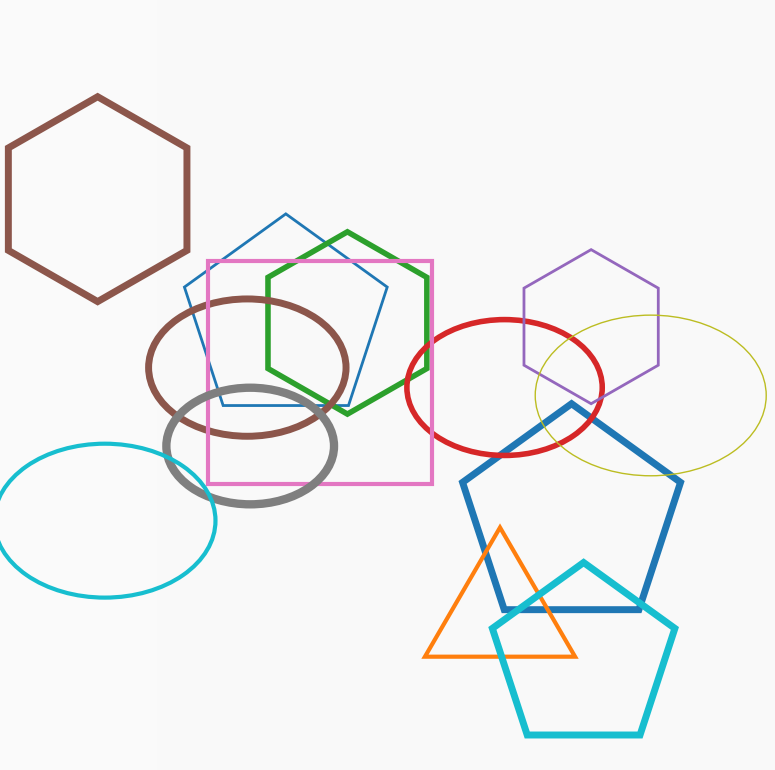[{"shape": "pentagon", "thickness": 1, "radius": 0.69, "center": [0.369, 0.585]}, {"shape": "pentagon", "thickness": 2.5, "radius": 0.74, "center": [0.738, 0.328]}, {"shape": "triangle", "thickness": 1.5, "radius": 0.56, "center": [0.645, 0.203]}, {"shape": "hexagon", "thickness": 2, "radius": 0.59, "center": [0.448, 0.581]}, {"shape": "oval", "thickness": 2, "radius": 0.63, "center": [0.651, 0.497]}, {"shape": "hexagon", "thickness": 1, "radius": 0.5, "center": [0.763, 0.576]}, {"shape": "oval", "thickness": 2.5, "radius": 0.64, "center": [0.319, 0.523]}, {"shape": "hexagon", "thickness": 2.5, "radius": 0.67, "center": [0.126, 0.741]}, {"shape": "square", "thickness": 1.5, "radius": 0.72, "center": [0.413, 0.517]}, {"shape": "oval", "thickness": 3, "radius": 0.54, "center": [0.323, 0.421]}, {"shape": "oval", "thickness": 0.5, "radius": 0.75, "center": [0.84, 0.486]}, {"shape": "oval", "thickness": 1.5, "radius": 0.71, "center": [0.135, 0.324]}, {"shape": "pentagon", "thickness": 2.5, "radius": 0.62, "center": [0.753, 0.146]}]